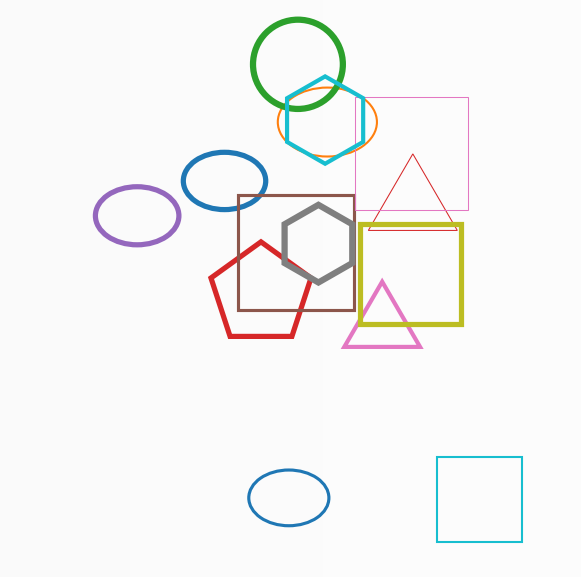[{"shape": "oval", "thickness": 1.5, "radius": 0.34, "center": [0.497, 0.137]}, {"shape": "oval", "thickness": 2.5, "radius": 0.35, "center": [0.386, 0.686]}, {"shape": "oval", "thickness": 1, "radius": 0.43, "center": [0.563, 0.788]}, {"shape": "circle", "thickness": 3, "radius": 0.39, "center": [0.513, 0.888]}, {"shape": "triangle", "thickness": 0.5, "radius": 0.44, "center": [0.71, 0.644]}, {"shape": "pentagon", "thickness": 2.5, "radius": 0.45, "center": [0.449, 0.49]}, {"shape": "oval", "thickness": 2.5, "radius": 0.36, "center": [0.236, 0.626]}, {"shape": "square", "thickness": 1.5, "radius": 0.5, "center": [0.509, 0.562]}, {"shape": "square", "thickness": 0.5, "radius": 0.49, "center": [0.708, 0.733]}, {"shape": "triangle", "thickness": 2, "radius": 0.38, "center": [0.658, 0.436]}, {"shape": "hexagon", "thickness": 3, "radius": 0.34, "center": [0.548, 0.577]}, {"shape": "square", "thickness": 2.5, "radius": 0.43, "center": [0.706, 0.525]}, {"shape": "square", "thickness": 1, "radius": 0.37, "center": [0.825, 0.133]}, {"shape": "hexagon", "thickness": 2, "radius": 0.38, "center": [0.559, 0.791]}]